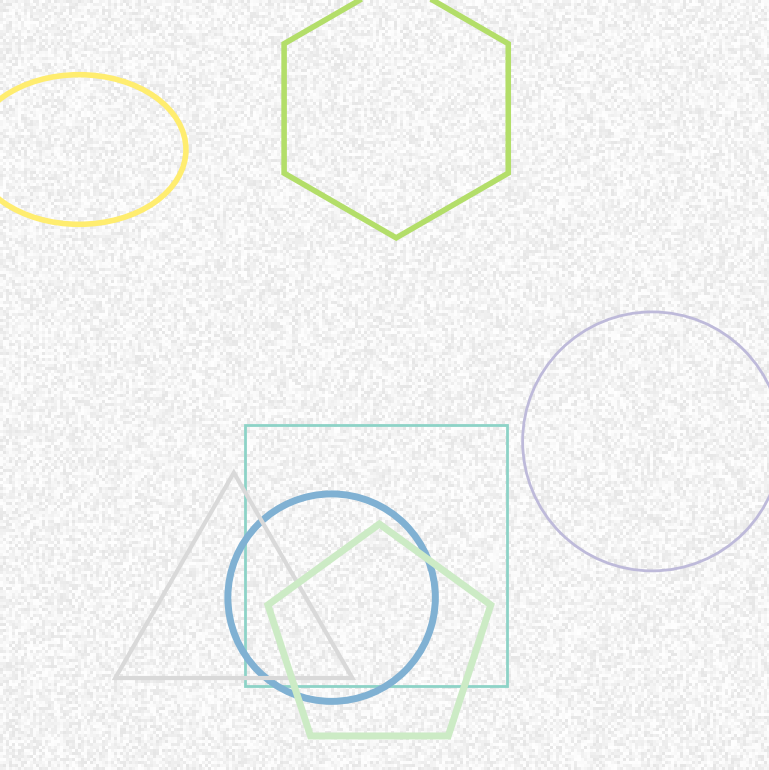[{"shape": "square", "thickness": 1, "radius": 0.85, "center": [0.488, 0.279]}, {"shape": "circle", "thickness": 1, "radius": 0.84, "center": [0.847, 0.427]}, {"shape": "circle", "thickness": 2.5, "radius": 0.67, "center": [0.431, 0.224]}, {"shape": "hexagon", "thickness": 2, "radius": 0.84, "center": [0.515, 0.859]}, {"shape": "triangle", "thickness": 1.5, "radius": 0.89, "center": [0.304, 0.208]}, {"shape": "pentagon", "thickness": 2.5, "radius": 0.76, "center": [0.493, 0.167]}, {"shape": "oval", "thickness": 2, "radius": 0.69, "center": [0.103, 0.806]}]